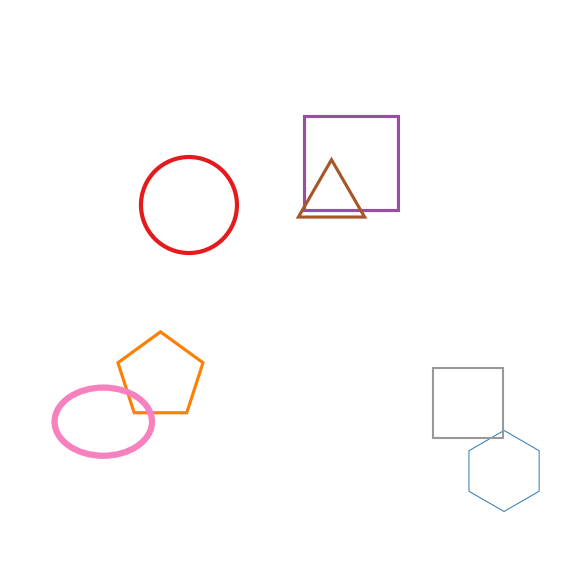[{"shape": "circle", "thickness": 2, "radius": 0.42, "center": [0.327, 0.644]}, {"shape": "hexagon", "thickness": 0.5, "radius": 0.35, "center": [0.873, 0.184]}, {"shape": "square", "thickness": 1.5, "radius": 0.41, "center": [0.608, 0.716]}, {"shape": "pentagon", "thickness": 1.5, "radius": 0.39, "center": [0.278, 0.347]}, {"shape": "triangle", "thickness": 1.5, "radius": 0.33, "center": [0.574, 0.656]}, {"shape": "oval", "thickness": 3, "radius": 0.42, "center": [0.179, 0.269]}, {"shape": "square", "thickness": 1, "radius": 0.31, "center": [0.81, 0.301]}]